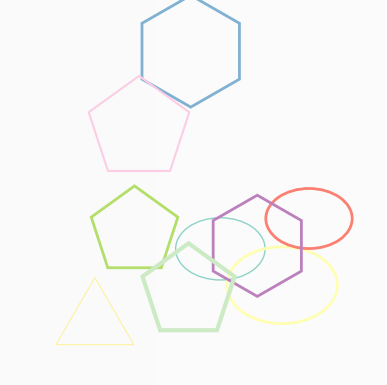[{"shape": "oval", "thickness": 1, "radius": 0.58, "center": [0.569, 0.354]}, {"shape": "oval", "thickness": 2, "radius": 0.71, "center": [0.728, 0.259]}, {"shape": "oval", "thickness": 2, "radius": 0.56, "center": [0.797, 0.432]}, {"shape": "hexagon", "thickness": 2, "radius": 0.73, "center": [0.492, 0.867]}, {"shape": "pentagon", "thickness": 2, "radius": 0.59, "center": [0.347, 0.4]}, {"shape": "pentagon", "thickness": 1.5, "radius": 0.68, "center": [0.359, 0.666]}, {"shape": "hexagon", "thickness": 2, "radius": 0.66, "center": [0.664, 0.362]}, {"shape": "pentagon", "thickness": 3, "radius": 0.62, "center": [0.487, 0.243]}, {"shape": "triangle", "thickness": 0.5, "radius": 0.58, "center": [0.245, 0.163]}]